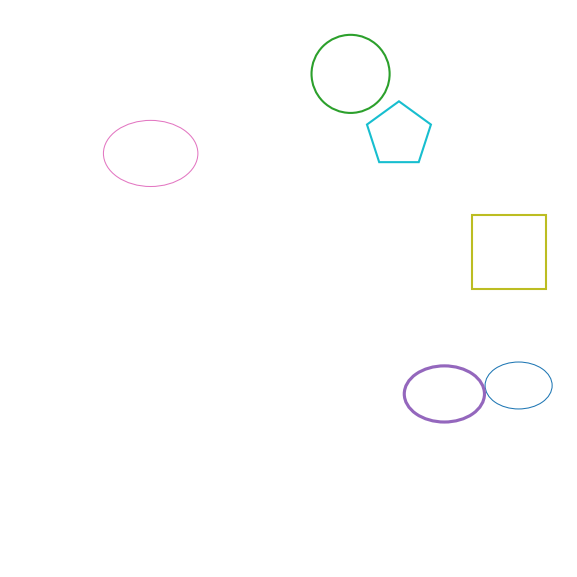[{"shape": "oval", "thickness": 0.5, "radius": 0.29, "center": [0.898, 0.332]}, {"shape": "circle", "thickness": 1, "radius": 0.34, "center": [0.607, 0.871]}, {"shape": "oval", "thickness": 1.5, "radius": 0.35, "center": [0.769, 0.317]}, {"shape": "oval", "thickness": 0.5, "radius": 0.41, "center": [0.261, 0.733]}, {"shape": "square", "thickness": 1, "radius": 0.32, "center": [0.881, 0.563]}, {"shape": "pentagon", "thickness": 1, "radius": 0.29, "center": [0.691, 0.765]}]